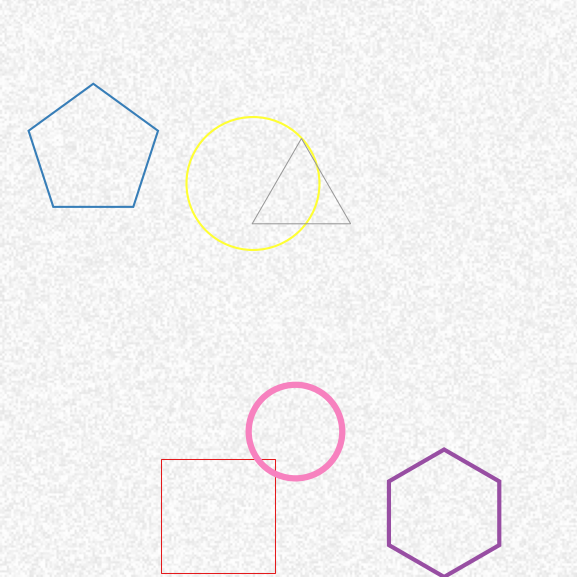[{"shape": "square", "thickness": 0.5, "radius": 0.49, "center": [0.378, 0.106]}, {"shape": "pentagon", "thickness": 1, "radius": 0.59, "center": [0.162, 0.736]}, {"shape": "hexagon", "thickness": 2, "radius": 0.55, "center": [0.769, 0.11]}, {"shape": "circle", "thickness": 1, "radius": 0.58, "center": [0.438, 0.681]}, {"shape": "circle", "thickness": 3, "radius": 0.41, "center": [0.512, 0.252]}, {"shape": "triangle", "thickness": 0.5, "radius": 0.49, "center": [0.522, 0.661]}]